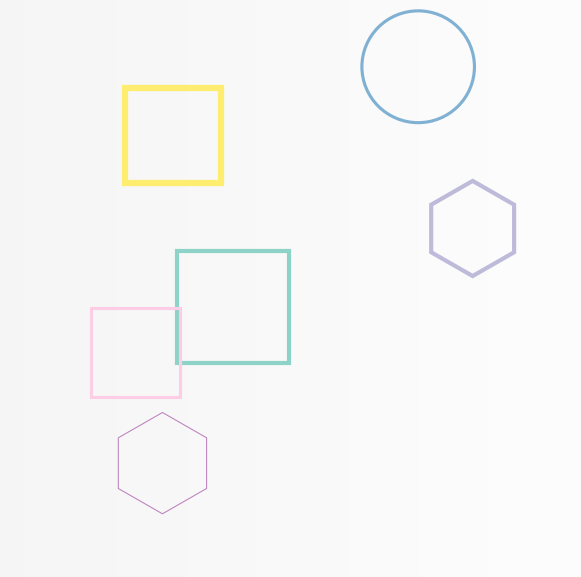[{"shape": "square", "thickness": 2, "radius": 0.48, "center": [0.401, 0.467]}, {"shape": "hexagon", "thickness": 2, "radius": 0.41, "center": [0.813, 0.603]}, {"shape": "circle", "thickness": 1.5, "radius": 0.48, "center": [0.719, 0.884]}, {"shape": "square", "thickness": 1.5, "radius": 0.39, "center": [0.233, 0.389]}, {"shape": "hexagon", "thickness": 0.5, "radius": 0.44, "center": [0.279, 0.197]}, {"shape": "square", "thickness": 3, "radius": 0.41, "center": [0.297, 0.765]}]